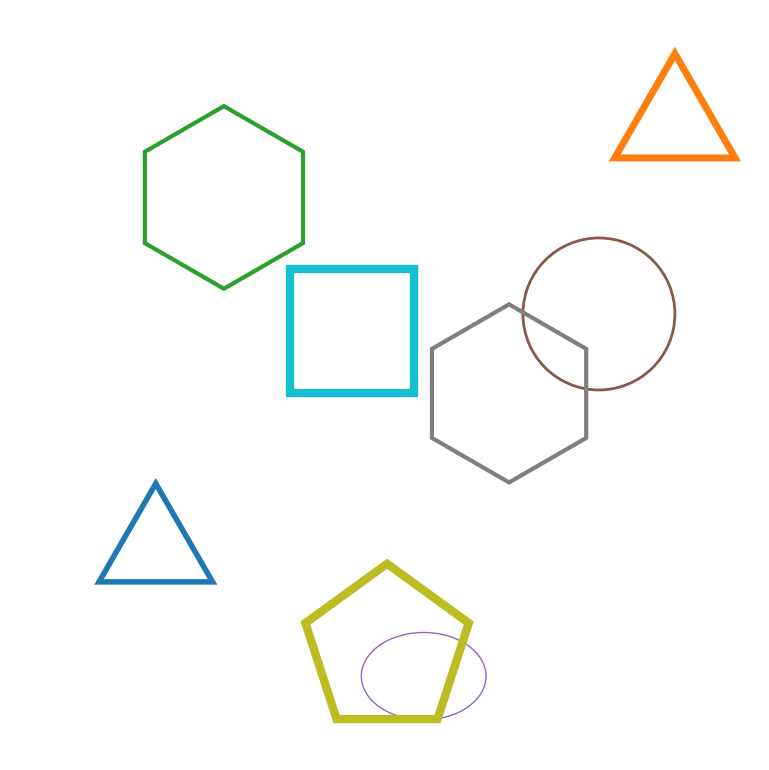[{"shape": "triangle", "thickness": 2, "radius": 0.43, "center": [0.202, 0.287]}, {"shape": "triangle", "thickness": 2.5, "radius": 0.45, "center": [0.876, 0.84]}, {"shape": "hexagon", "thickness": 1.5, "radius": 0.59, "center": [0.291, 0.744]}, {"shape": "oval", "thickness": 0.5, "radius": 0.4, "center": [0.55, 0.122]}, {"shape": "circle", "thickness": 1, "radius": 0.49, "center": [0.778, 0.592]}, {"shape": "hexagon", "thickness": 1.5, "radius": 0.58, "center": [0.661, 0.489]}, {"shape": "pentagon", "thickness": 3, "radius": 0.56, "center": [0.503, 0.156]}, {"shape": "square", "thickness": 3, "radius": 0.4, "center": [0.457, 0.57]}]